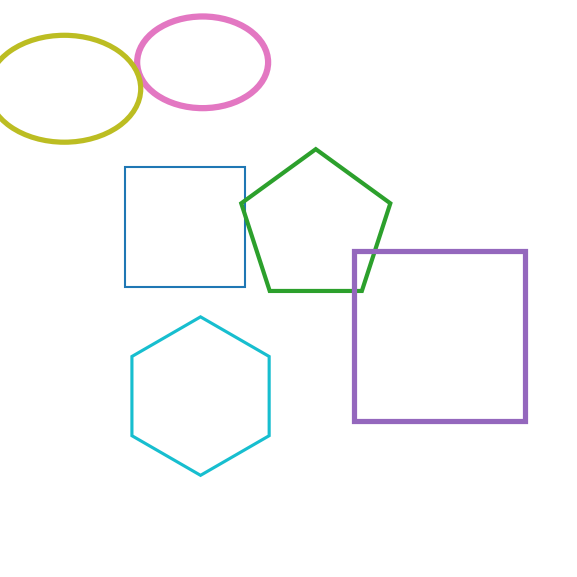[{"shape": "square", "thickness": 1, "radius": 0.52, "center": [0.32, 0.606]}, {"shape": "pentagon", "thickness": 2, "radius": 0.68, "center": [0.547, 0.605]}, {"shape": "square", "thickness": 2.5, "radius": 0.74, "center": [0.761, 0.417]}, {"shape": "oval", "thickness": 3, "radius": 0.57, "center": [0.351, 0.891]}, {"shape": "oval", "thickness": 2.5, "radius": 0.66, "center": [0.111, 0.845]}, {"shape": "hexagon", "thickness": 1.5, "radius": 0.69, "center": [0.347, 0.313]}]